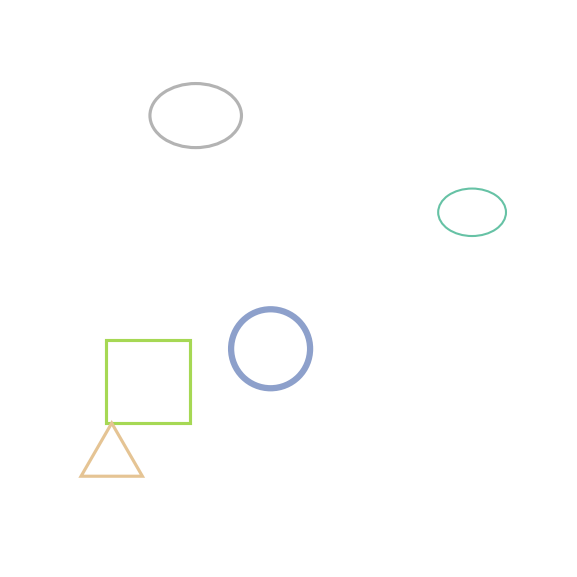[{"shape": "oval", "thickness": 1, "radius": 0.29, "center": [0.817, 0.632]}, {"shape": "circle", "thickness": 3, "radius": 0.34, "center": [0.469, 0.395]}, {"shape": "square", "thickness": 1.5, "radius": 0.36, "center": [0.256, 0.339]}, {"shape": "triangle", "thickness": 1.5, "radius": 0.31, "center": [0.193, 0.205]}, {"shape": "oval", "thickness": 1.5, "radius": 0.4, "center": [0.339, 0.799]}]